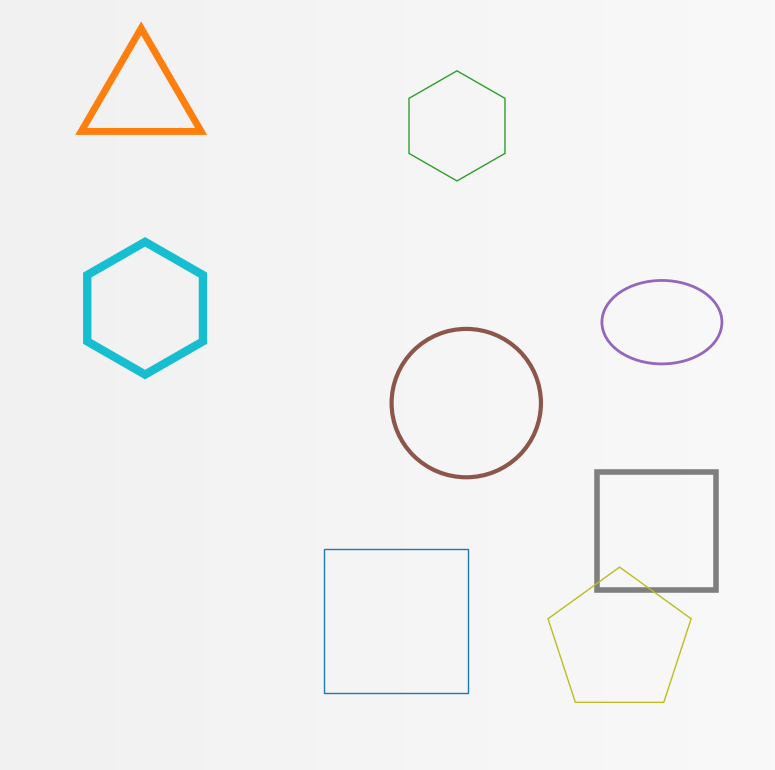[{"shape": "square", "thickness": 0.5, "radius": 0.47, "center": [0.511, 0.194]}, {"shape": "triangle", "thickness": 2.5, "radius": 0.45, "center": [0.182, 0.874]}, {"shape": "hexagon", "thickness": 0.5, "radius": 0.36, "center": [0.59, 0.837]}, {"shape": "oval", "thickness": 1, "radius": 0.39, "center": [0.854, 0.582]}, {"shape": "circle", "thickness": 1.5, "radius": 0.48, "center": [0.602, 0.477]}, {"shape": "square", "thickness": 2, "radius": 0.38, "center": [0.847, 0.311]}, {"shape": "pentagon", "thickness": 0.5, "radius": 0.49, "center": [0.799, 0.166]}, {"shape": "hexagon", "thickness": 3, "radius": 0.43, "center": [0.187, 0.6]}]